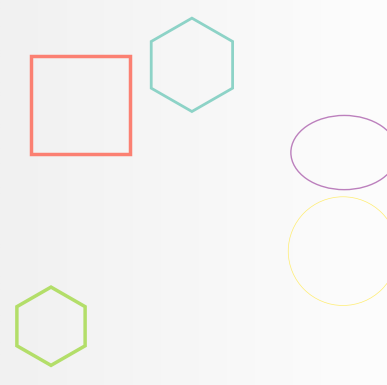[{"shape": "hexagon", "thickness": 2, "radius": 0.61, "center": [0.495, 0.832]}, {"shape": "square", "thickness": 2.5, "radius": 0.63, "center": [0.207, 0.727]}, {"shape": "hexagon", "thickness": 2.5, "radius": 0.51, "center": [0.132, 0.153]}, {"shape": "oval", "thickness": 1, "radius": 0.69, "center": [0.888, 0.604]}, {"shape": "circle", "thickness": 0.5, "radius": 0.71, "center": [0.885, 0.348]}]